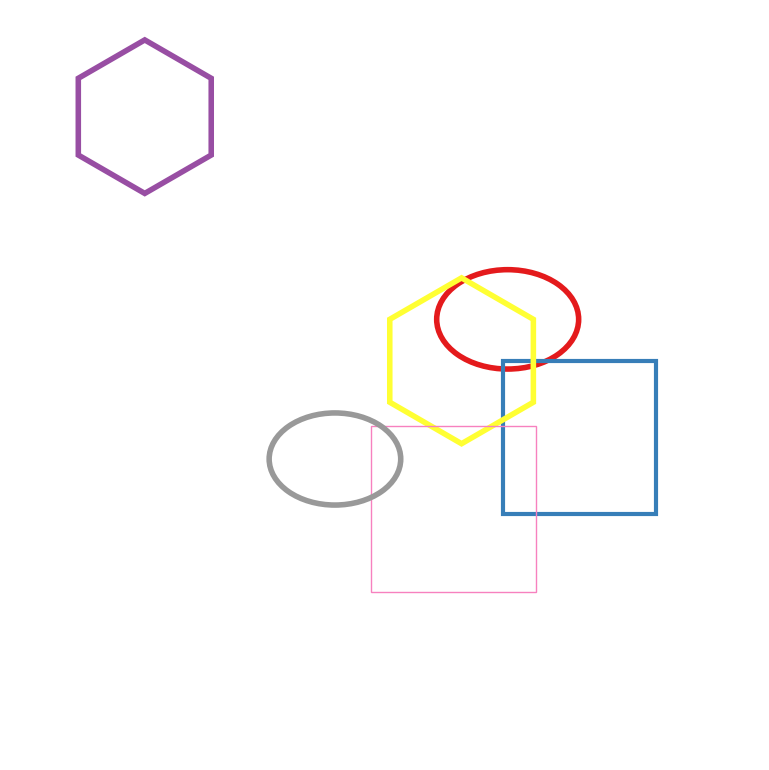[{"shape": "oval", "thickness": 2, "radius": 0.46, "center": [0.659, 0.585]}, {"shape": "square", "thickness": 1.5, "radius": 0.5, "center": [0.753, 0.432]}, {"shape": "hexagon", "thickness": 2, "radius": 0.5, "center": [0.188, 0.848]}, {"shape": "hexagon", "thickness": 2, "radius": 0.54, "center": [0.599, 0.531]}, {"shape": "square", "thickness": 0.5, "radius": 0.54, "center": [0.589, 0.339]}, {"shape": "oval", "thickness": 2, "radius": 0.43, "center": [0.435, 0.404]}]